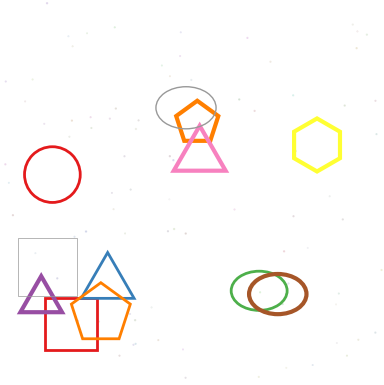[{"shape": "circle", "thickness": 2, "radius": 0.36, "center": [0.136, 0.547]}, {"shape": "square", "thickness": 2, "radius": 0.34, "center": [0.184, 0.158]}, {"shape": "triangle", "thickness": 2, "radius": 0.4, "center": [0.28, 0.265]}, {"shape": "oval", "thickness": 2, "radius": 0.36, "center": [0.673, 0.245]}, {"shape": "triangle", "thickness": 3, "radius": 0.31, "center": [0.107, 0.22]}, {"shape": "pentagon", "thickness": 3, "radius": 0.29, "center": [0.512, 0.681]}, {"shape": "pentagon", "thickness": 2, "radius": 0.4, "center": [0.262, 0.185]}, {"shape": "hexagon", "thickness": 3, "radius": 0.34, "center": [0.823, 0.623]}, {"shape": "oval", "thickness": 3, "radius": 0.37, "center": [0.721, 0.236]}, {"shape": "triangle", "thickness": 3, "radius": 0.39, "center": [0.519, 0.596]}, {"shape": "oval", "thickness": 1, "radius": 0.39, "center": [0.483, 0.72]}, {"shape": "square", "thickness": 0.5, "radius": 0.38, "center": [0.124, 0.307]}]